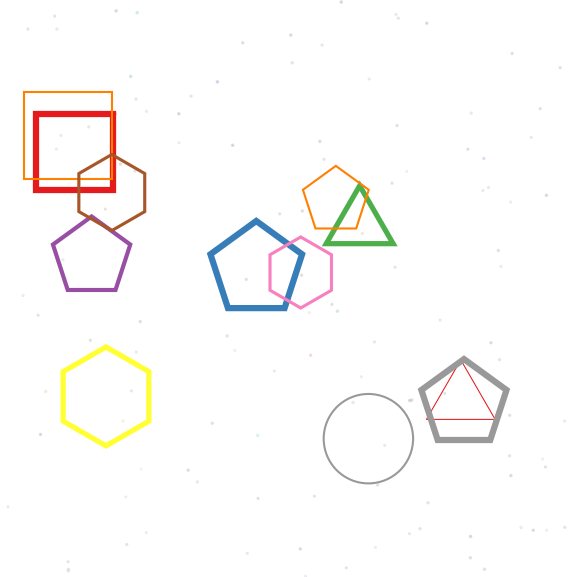[{"shape": "triangle", "thickness": 0.5, "radius": 0.34, "center": [0.798, 0.307]}, {"shape": "square", "thickness": 3, "radius": 0.33, "center": [0.129, 0.736]}, {"shape": "pentagon", "thickness": 3, "radius": 0.42, "center": [0.444, 0.533]}, {"shape": "triangle", "thickness": 2.5, "radius": 0.33, "center": [0.623, 0.611]}, {"shape": "pentagon", "thickness": 2, "radius": 0.35, "center": [0.159, 0.554]}, {"shape": "pentagon", "thickness": 1, "radius": 0.3, "center": [0.582, 0.652]}, {"shape": "square", "thickness": 1, "radius": 0.38, "center": [0.117, 0.764]}, {"shape": "hexagon", "thickness": 2.5, "radius": 0.43, "center": [0.184, 0.313]}, {"shape": "hexagon", "thickness": 1.5, "radius": 0.33, "center": [0.194, 0.666]}, {"shape": "hexagon", "thickness": 1.5, "radius": 0.31, "center": [0.521, 0.527]}, {"shape": "pentagon", "thickness": 3, "radius": 0.39, "center": [0.803, 0.3]}, {"shape": "circle", "thickness": 1, "radius": 0.39, "center": [0.638, 0.24]}]